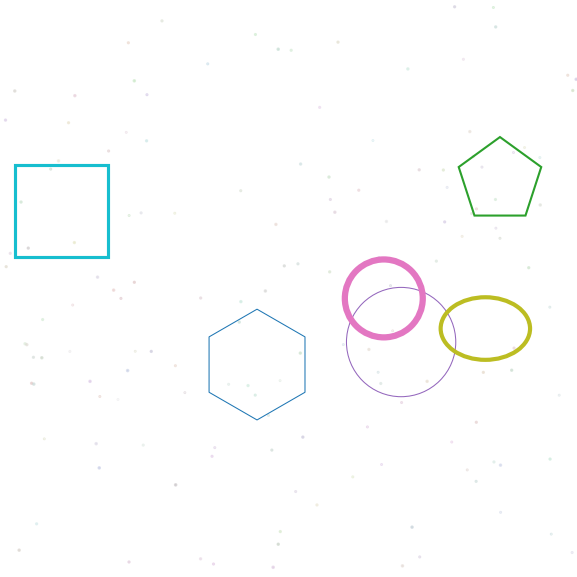[{"shape": "hexagon", "thickness": 0.5, "radius": 0.48, "center": [0.445, 0.368]}, {"shape": "pentagon", "thickness": 1, "radius": 0.38, "center": [0.866, 0.687]}, {"shape": "circle", "thickness": 0.5, "radius": 0.47, "center": [0.695, 0.407]}, {"shape": "circle", "thickness": 3, "radius": 0.34, "center": [0.665, 0.482]}, {"shape": "oval", "thickness": 2, "radius": 0.39, "center": [0.84, 0.43]}, {"shape": "square", "thickness": 1.5, "radius": 0.4, "center": [0.107, 0.634]}]